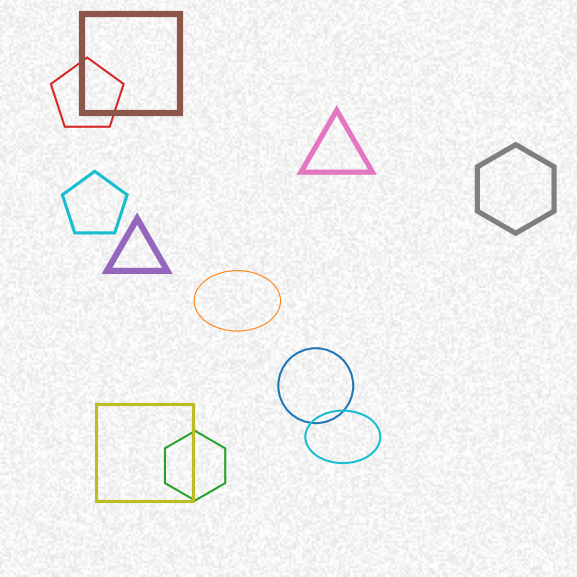[{"shape": "circle", "thickness": 1, "radius": 0.32, "center": [0.547, 0.331]}, {"shape": "oval", "thickness": 0.5, "radius": 0.37, "center": [0.411, 0.478]}, {"shape": "hexagon", "thickness": 1, "radius": 0.3, "center": [0.338, 0.193]}, {"shape": "pentagon", "thickness": 1, "radius": 0.33, "center": [0.151, 0.833]}, {"shape": "triangle", "thickness": 3, "radius": 0.3, "center": [0.237, 0.56]}, {"shape": "square", "thickness": 3, "radius": 0.43, "center": [0.227, 0.889]}, {"shape": "triangle", "thickness": 2.5, "radius": 0.36, "center": [0.583, 0.737]}, {"shape": "hexagon", "thickness": 2.5, "radius": 0.38, "center": [0.893, 0.672]}, {"shape": "square", "thickness": 1.5, "radius": 0.42, "center": [0.25, 0.216]}, {"shape": "oval", "thickness": 1, "radius": 0.32, "center": [0.594, 0.243]}, {"shape": "pentagon", "thickness": 1.5, "radius": 0.29, "center": [0.164, 0.644]}]